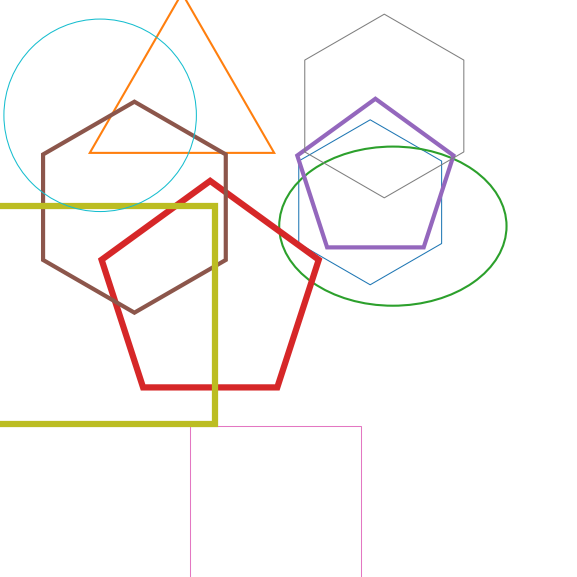[{"shape": "hexagon", "thickness": 0.5, "radius": 0.71, "center": [0.641, 0.649]}, {"shape": "triangle", "thickness": 1, "radius": 0.92, "center": [0.315, 0.827]}, {"shape": "oval", "thickness": 1, "radius": 0.98, "center": [0.68, 0.608]}, {"shape": "pentagon", "thickness": 3, "radius": 0.99, "center": [0.364, 0.488]}, {"shape": "pentagon", "thickness": 2, "radius": 0.71, "center": [0.65, 0.686]}, {"shape": "hexagon", "thickness": 2, "radius": 0.91, "center": [0.233, 0.64]}, {"shape": "square", "thickness": 0.5, "radius": 0.74, "center": [0.477, 0.114]}, {"shape": "hexagon", "thickness": 0.5, "radius": 0.8, "center": [0.665, 0.816]}, {"shape": "square", "thickness": 3, "radius": 0.95, "center": [0.183, 0.453]}, {"shape": "circle", "thickness": 0.5, "radius": 0.83, "center": [0.173, 0.799]}]